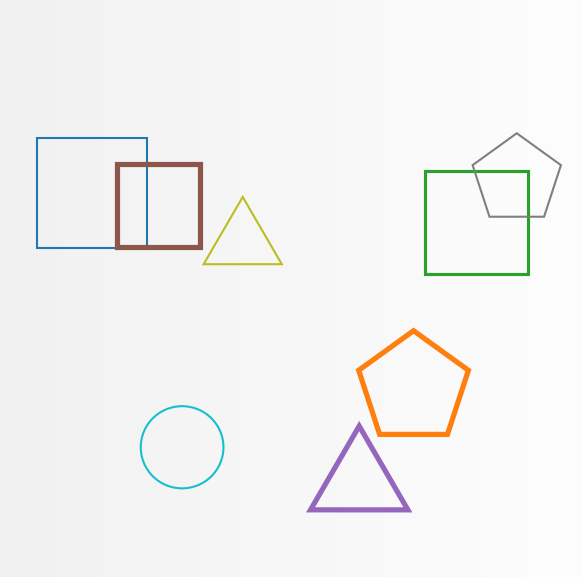[{"shape": "square", "thickness": 1, "radius": 0.48, "center": [0.158, 0.665]}, {"shape": "pentagon", "thickness": 2.5, "radius": 0.5, "center": [0.711, 0.327]}, {"shape": "square", "thickness": 1.5, "radius": 0.44, "center": [0.82, 0.614]}, {"shape": "triangle", "thickness": 2.5, "radius": 0.48, "center": [0.618, 0.165]}, {"shape": "square", "thickness": 2.5, "radius": 0.36, "center": [0.273, 0.643]}, {"shape": "pentagon", "thickness": 1, "radius": 0.4, "center": [0.889, 0.688]}, {"shape": "triangle", "thickness": 1, "radius": 0.39, "center": [0.418, 0.58]}, {"shape": "circle", "thickness": 1, "radius": 0.36, "center": [0.313, 0.225]}]